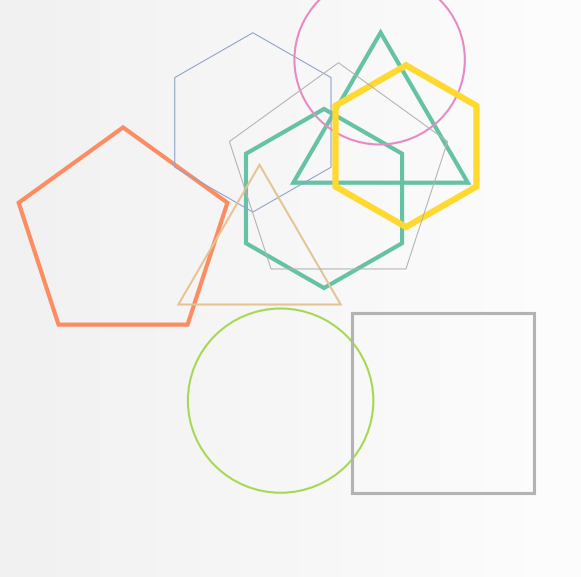[{"shape": "triangle", "thickness": 2, "radius": 0.87, "center": [0.655, 0.769]}, {"shape": "hexagon", "thickness": 2, "radius": 0.78, "center": [0.557, 0.655]}, {"shape": "pentagon", "thickness": 2, "radius": 0.94, "center": [0.212, 0.59]}, {"shape": "hexagon", "thickness": 0.5, "radius": 0.78, "center": [0.435, 0.787]}, {"shape": "circle", "thickness": 1, "radius": 0.73, "center": [0.653, 0.896]}, {"shape": "circle", "thickness": 1, "radius": 0.8, "center": [0.483, 0.305]}, {"shape": "hexagon", "thickness": 3, "radius": 0.7, "center": [0.698, 0.746]}, {"shape": "triangle", "thickness": 1, "radius": 0.81, "center": [0.447, 0.552]}, {"shape": "square", "thickness": 1.5, "radius": 0.78, "center": [0.762, 0.301]}, {"shape": "pentagon", "thickness": 0.5, "radius": 0.99, "center": [0.582, 0.693]}]